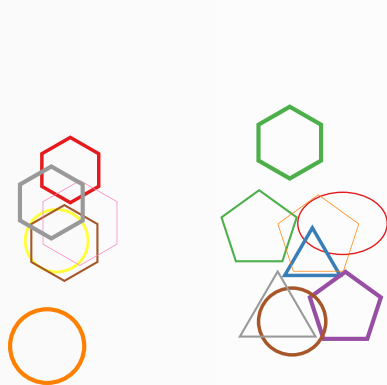[{"shape": "oval", "thickness": 1, "radius": 0.58, "center": [0.884, 0.42]}, {"shape": "hexagon", "thickness": 2.5, "radius": 0.42, "center": [0.181, 0.558]}, {"shape": "triangle", "thickness": 2.5, "radius": 0.41, "center": [0.806, 0.326]}, {"shape": "pentagon", "thickness": 1.5, "radius": 0.51, "center": [0.669, 0.404]}, {"shape": "hexagon", "thickness": 3, "radius": 0.47, "center": [0.748, 0.63]}, {"shape": "pentagon", "thickness": 3, "radius": 0.48, "center": [0.891, 0.198]}, {"shape": "circle", "thickness": 3, "radius": 0.48, "center": [0.122, 0.101]}, {"shape": "pentagon", "thickness": 0.5, "radius": 0.55, "center": [0.821, 0.384]}, {"shape": "circle", "thickness": 2, "radius": 0.41, "center": [0.146, 0.375]}, {"shape": "circle", "thickness": 2.5, "radius": 0.43, "center": [0.754, 0.165]}, {"shape": "hexagon", "thickness": 1.5, "radius": 0.49, "center": [0.166, 0.369]}, {"shape": "hexagon", "thickness": 0.5, "radius": 0.55, "center": [0.206, 0.421]}, {"shape": "triangle", "thickness": 1.5, "radius": 0.56, "center": [0.717, 0.182]}, {"shape": "hexagon", "thickness": 3, "radius": 0.47, "center": [0.132, 0.474]}]